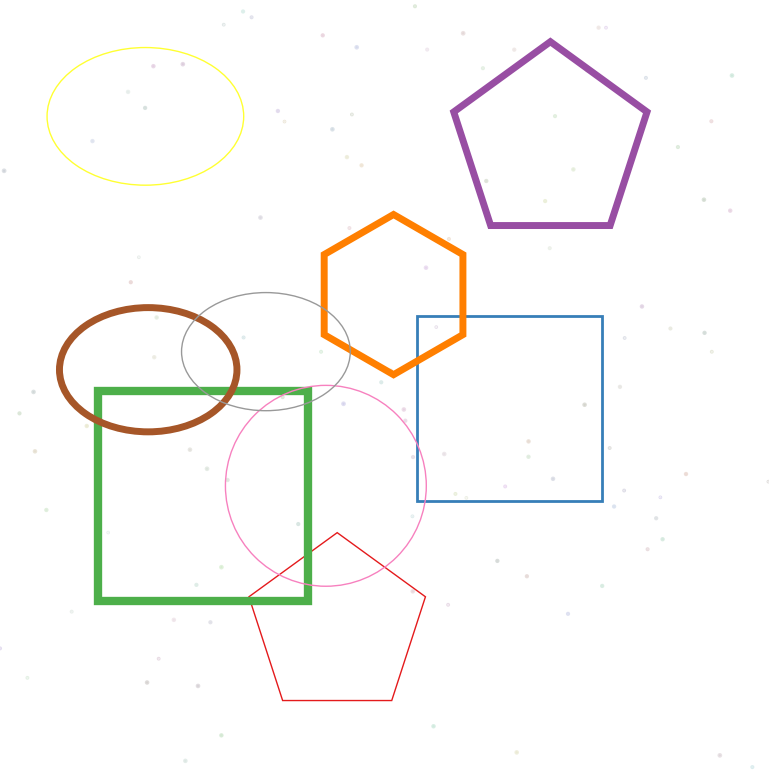[{"shape": "pentagon", "thickness": 0.5, "radius": 0.6, "center": [0.438, 0.188]}, {"shape": "square", "thickness": 1, "radius": 0.6, "center": [0.662, 0.469]}, {"shape": "square", "thickness": 3, "radius": 0.68, "center": [0.263, 0.356]}, {"shape": "pentagon", "thickness": 2.5, "radius": 0.66, "center": [0.715, 0.814]}, {"shape": "hexagon", "thickness": 2.5, "radius": 0.52, "center": [0.511, 0.617]}, {"shape": "oval", "thickness": 0.5, "radius": 0.64, "center": [0.189, 0.849]}, {"shape": "oval", "thickness": 2.5, "radius": 0.58, "center": [0.192, 0.52]}, {"shape": "circle", "thickness": 0.5, "radius": 0.65, "center": [0.423, 0.369]}, {"shape": "oval", "thickness": 0.5, "radius": 0.55, "center": [0.345, 0.543]}]